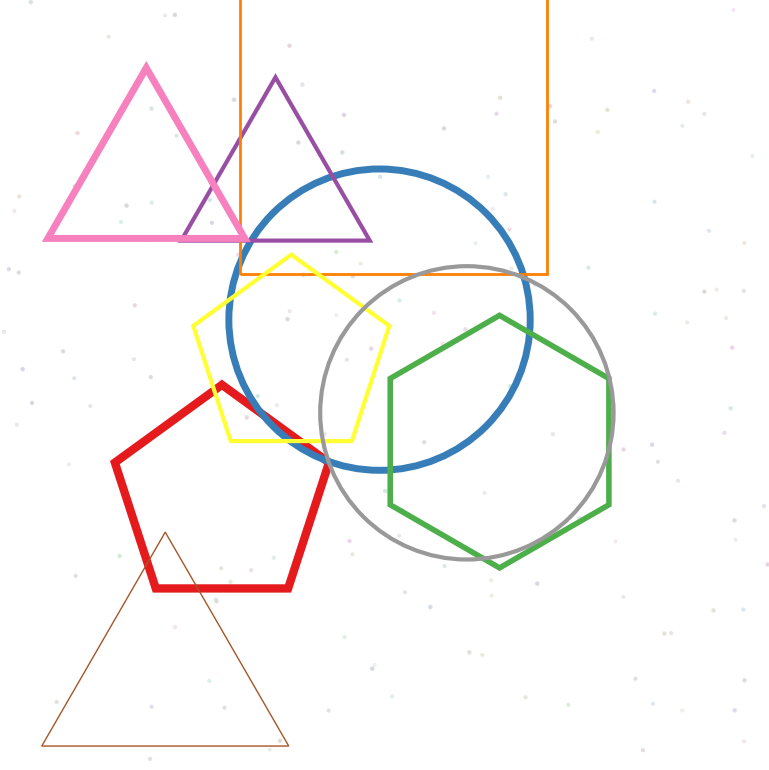[{"shape": "pentagon", "thickness": 3, "radius": 0.73, "center": [0.288, 0.354]}, {"shape": "circle", "thickness": 2.5, "radius": 0.98, "center": [0.493, 0.585]}, {"shape": "hexagon", "thickness": 2, "radius": 0.82, "center": [0.649, 0.426]}, {"shape": "triangle", "thickness": 1.5, "radius": 0.71, "center": [0.358, 0.758]}, {"shape": "square", "thickness": 1, "radius": 1.0, "center": [0.511, 0.844]}, {"shape": "pentagon", "thickness": 1.5, "radius": 0.67, "center": [0.378, 0.535]}, {"shape": "triangle", "thickness": 0.5, "radius": 0.93, "center": [0.215, 0.124]}, {"shape": "triangle", "thickness": 2.5, "radius": 0.74, "center": [0.19, 0.764]}, {"shape": "circle", "thickness": 1.5, "radius": 0.95, "center": [0.606, 0.464]}]